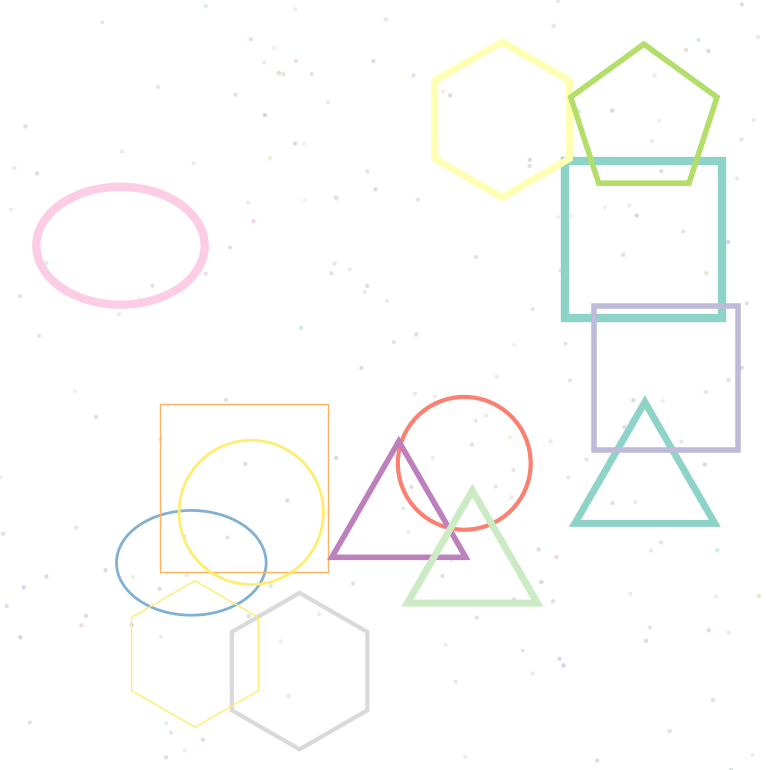[{"shape": "triangle", "thickness": 2.5, "radius": 0.52, "center": [0.837, 0.373]}, {"shape": "square", "thickness": 3, "radius": 0.51, "center": [0.835, 0.689]}, {"shape": "hexagon", "thickness": 2.5, "radius": 0.51, "center": [0.652, 0.845]}, {"shape": "square", "thickness": 2, "radius": 0.47, "center": [0.865, 0.509]}, {"shape": "circle", "thickness": 1.5, "radius": 0.43, "center": [0.603, 0.398]}, {"shape": "oval", "thickness": 1, "radius": 0.49, "center": [0.248, 0.269]}, {"shape": "square", "thickness": 0.5, "radius": 0.55, "center": [0.317, 0.366]}, {"shape": "pentagon", "thickness": 2, "radius": 0.5, "center": [0.836, 0.843]}, {"shape": "oval", "thickness": 3, "radius": 0.55, "center": [0.156, 0.681]}, {"shape": "hexagon", "thickness": 1.5, "radius": 0.51, "center": [0.389, 0.128]}, {"shape": "triangle", "thickness": 2, "radius": 0.5, "center": [0.518, 0.326]}, {"shape": "triangle", "thickness": 2.5, "radius": 0.49, "center": [0.614, 0.265]}, {"shape": "hexagon", "thickness": 0.5, "radius": 0.48, "center": [0.253, 0.151]}, {"shape": "circle", "thickness": 1, "radius": 0.47, "center": [0.326, 0.335]}]